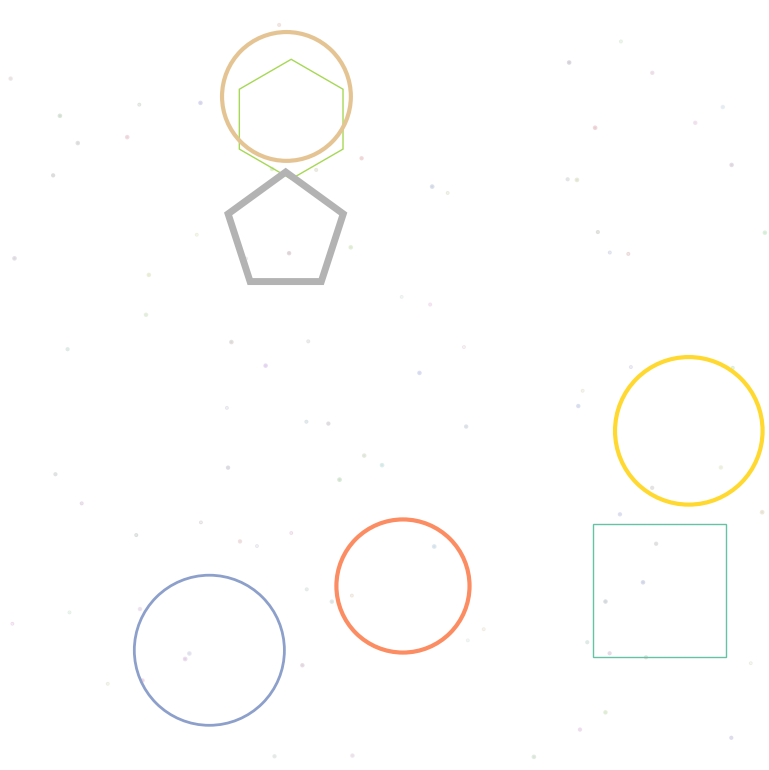[{"shape": "square", "thickness": 0.5, "radius": 0.43, "center": [0.857, 0.233]}, {"shape": "circle", "thickness": 1.5, "radius": 0.43, "center": [0.523, 0.239]}, {"shape": "circle", "thickness": 1, "radius": 0.49, "center": [0.272, 0.156]}, {"shape": "hexagon", "thickness": 0.5, "radius": 0.39, "center": [0.378, 0.845]}, {"shape": "circle", "thickness": 1.5, "radius": 0.48, "center": [0.895, 0.44]}, {"shape": "circle", "thickness": 1.5, "radius": 0.42, "center": [0.372, 0.875]}, {"shape": "pentagon", "thickness": 2.5, "radius": 0.39, "center": [0.371, 0.698]}]